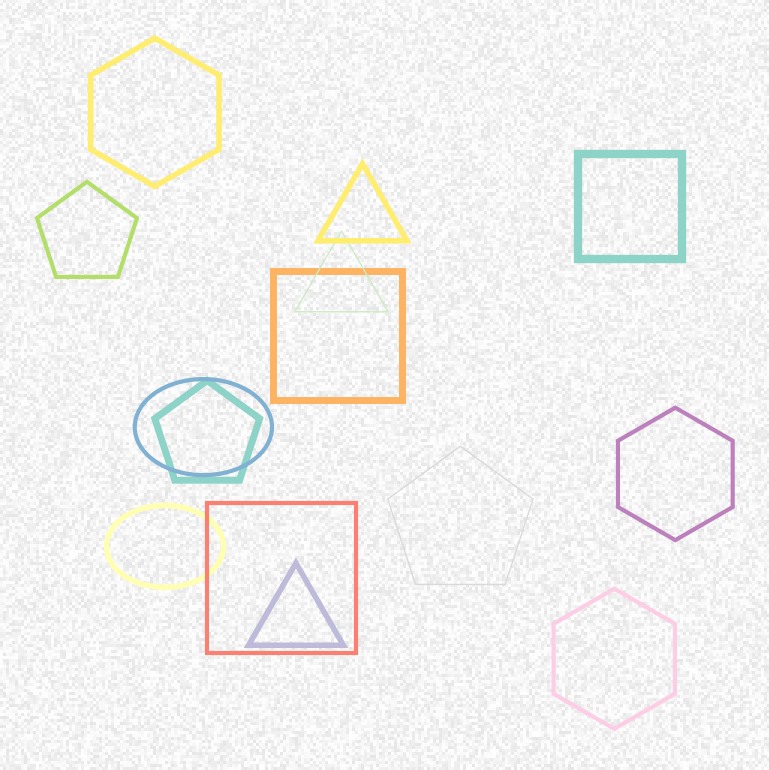[{"shape": "square", "thickness": 3, "radius": 0.34, "center": [0.818, 0.732]}, {"shape": "pentagon", "thickness": 2.5, "radius": 0.36, "center": [0.269, 0.434]}, {"shape": "oval", "thickness": 2, "radius": 0.38, "center": [0.214, 0.29]}, {"shape": "triangle", "thickness": 2, "radius": 0.36, "center": [0.384, 0.198]}, {"shape": "square", "thickness": 1.5, "radius": 0.49, "center": [0.366, 0.249]}, {"shape": "oval", "thickness": 1.5, "radius": 0.45, "center": [0.264, 0.445]}, {"shape": "square", "thickness": 2.5, "radius": 0.42, "center": [0.438, 0.564]}, {"shape": "pentagon", "thickness": 1.5, "radius": 0.34, "center": [0.113, 0.696]}, {"shape": "hexagon", "thickness": 1.5, "radius": 0.45, "center": [0.798, 0.144]}, {"shape": "pentagon", "thickness": 0.5, "radius": 0.5, "center": [0.598, 0.321]}, {"shape": "hexagon", "thickness": 1.5, "radius": 0.43, "center": [0.877, 0.385]}, {"shape": "triangle", "thickness": 0.5, "radius": 0.35, "center": [0.443, 0.63]}, {"shape": "triangle", "thickness": 2, "radius": 0.33, "center": [0.471, 0.721]}, {"shape": "hexagon", "thickness": 2, "radius": 0.48, "center": [0.201, 0.854]}]